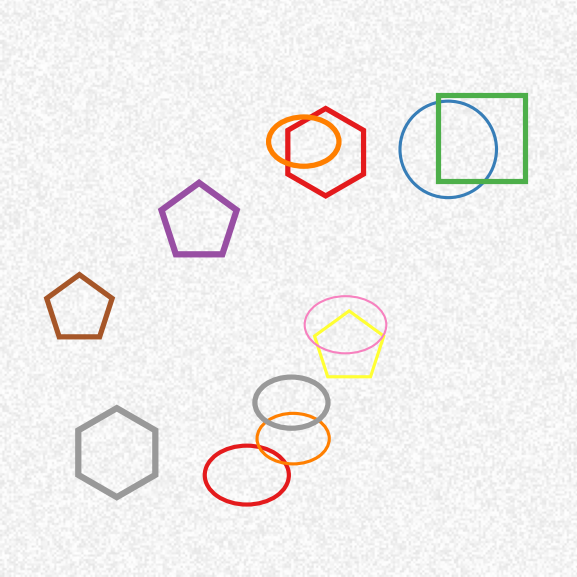[{"shape": "hexagon", "thickness": 2.5, "radius": 0.38, "center": [0.564, 0.736]}, {"shape": "oval", "thickness": 2, "radius": 0.36, "center": [0.427, 0.176]}, {"shape": "circle", "thickness": 1.5, "radius": 0.42, "center": [0.776, 0.74]}, {"shape": "square", "thickness": 2.5, "radius": 0.37, "center": [0.834, 0.76]}, {"shape": "pentagon", "thickness": 3, "radius": 0.34, "center": [0.345, 0.614]}, {"shape": "oval", "thickness": 2.5, "radius": 0.3, "center": [0.526, 0.754]}, {"shape": "oval", "thickness": 1.5, "radius": 0.31, "center": [0.508, 0.24]}, {"shape": "pentagon", "thickness": 1.5, "radius": 0.32, "center": [0.605, 0.398]}, {"shape": "pentagon", "thickness": 2.5, "radius": 0.3, "center": [0.138, 0.464]}, {"shape": "oval", "thickness": 1, "radius": 0.35, "center": [0.598, 0.437]}, {"shape": "oval", "thickness": 2.5, "radius": 0.32, "center": [0.505, 0.302]}, {"shape": "hexagon", "thickness": 3, "radius": 0.39, "center": [0.202, 0.215]}]